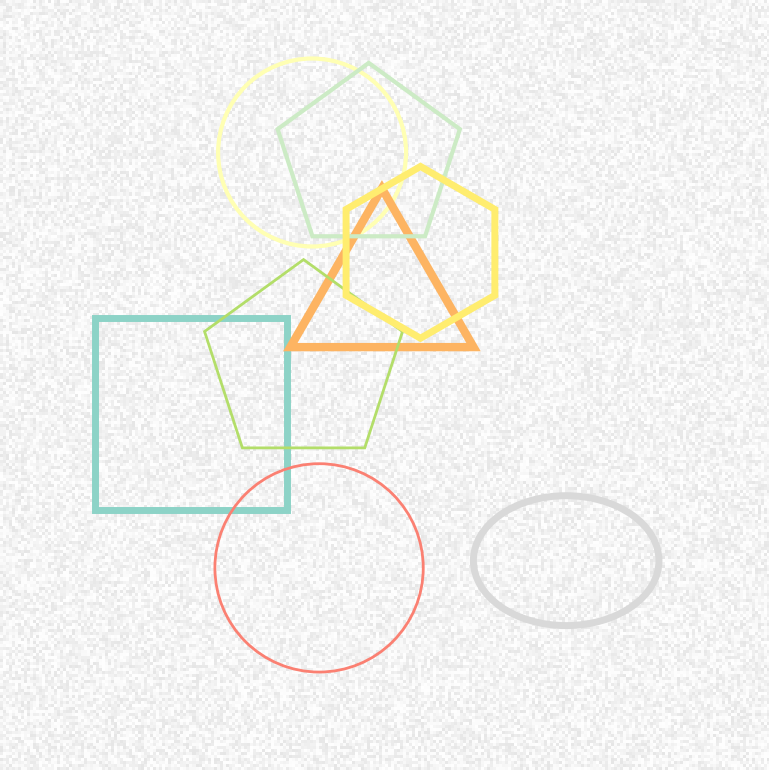[{"shape": "square", "thickness": 2.5, "radius": 0.62, "center": [0.248, 0.462]}, {"shape": "circle", "thickness": 1.5, "radius": 0.61, "center": [0.405, 0.802]}, {"shape": "circle", "thickness": 1, "radius": 0.68, "center": [0.414, 0.262]}, {"shape": "triangle", "thickness": 3, "radius": 0.69, "center": [0.496, 0.618]}, {"shape": "pentagon", "thickness": 1, "radius": 0.68, "center": [0.394, 0.528]}, {"shape": "oval", "thickness": 2.5, "radius": 0.6, "center": [0.735, 0.272]}, {"shape": "pentagon", "thickness": 1.5, "radius": 0.62, "center": [0.479, 0.794]}, {"shape": "hexagon", "thickness": 2.5, "radius": 0.56, "center": [0.546, 0.672]}]